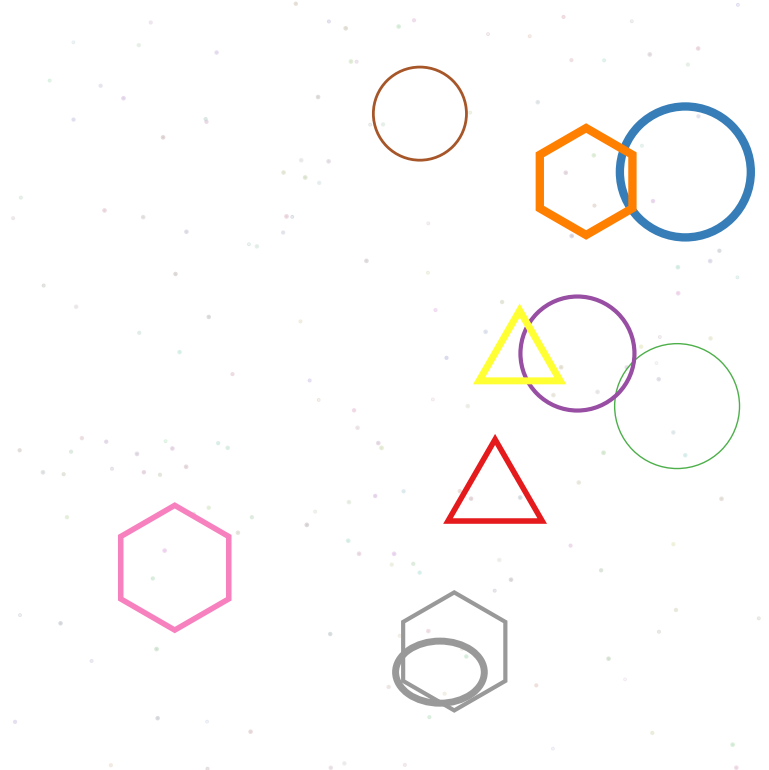[{"shape": "triangle", "thickness": 2, "radius": 0.35, "center": [0.643, 0.359]}, {"shape": "circle", "thickness": 3, "radius": 0.43, "center": [0.89, 0.777]}, {"shape": "circle", "thickness": 0.5, "radius": 0.41, "center": [0.879, 0.473]}, {"shape": "circle", "thickness": 1.5, "radius": 0.37, "center": [0.75, 0.541]}, {"shape": "hexagon", "thickness": 3, "radius": 0.35, "center": [0.761, 0.764]}, {"shape": "triangle", "thickness": 2.5, "radius": 0.3, "center": [0.675, 0.536]}, {"shape": "circle", "thickness": 1, "radius": 0.3, "center": [0.545, 0.852]}, {"shape": "hexagon", "thickness": 2, "radius": 0.4, "center": [0.227, 0.263]}, {"shape": "hexagon", "thickness": 1.5, "radius": 0.38, "center": [0.59, 0.154]}, {"shape": "oval", "thickness": 2.5, "radius": 0.29, "center": [0.571, 0.127]}]